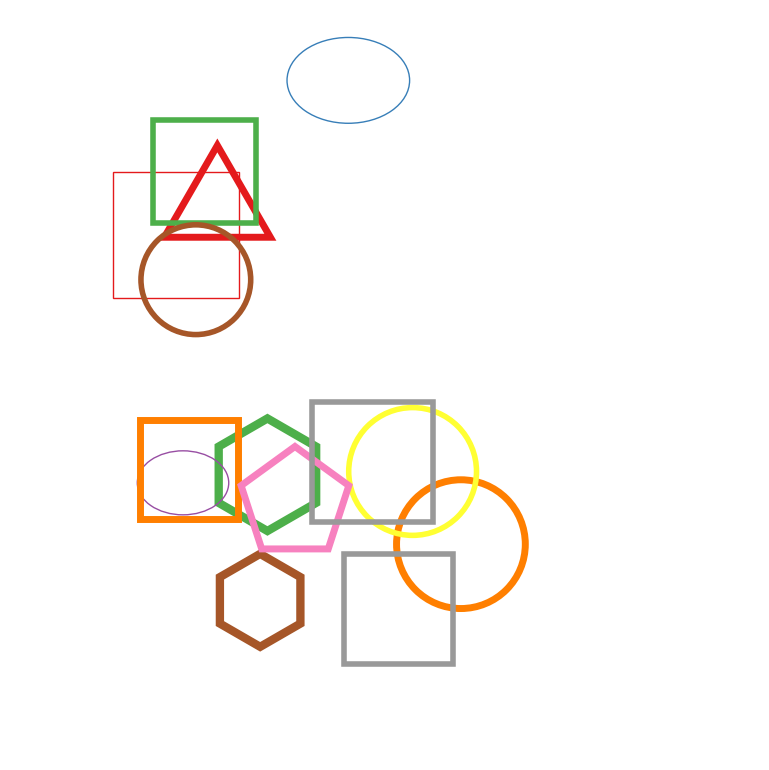[{"shape": "triangle", "thickness": 2.5, "radius": 0.4, "center": [0.282, 0.732]}, {"shape": "square", "thickness": 0.5, "radius": 0.41, "center": [0.228, 0.694]}, {"shape": "oval", "thickness": 0.5, "radius": 0.4, "center": [0.452, 0.896]}, {"shape": "square", "thickness": 2, "radius": 0.34, "center": [0.266, 0.777]}, {"shape": "hexagon", "thickness": 3, "radius": 0.37, "center": [0.347, 0.383]}, {"shape": "oval", "thickness": 0.5, "radius": 0.3, "center": [0.238, 0.373]}, {"shape": "circle", "thickness": 2.5, "radius": 0.42, "center": [0.599, 0.293]}, {"shape": "square", "thickness": 2.5, "radius": 0.32, "center": [0.245, 0.39]}, {"shape": "circle", "thickness": 2, "radius": 0.41, "center": [0.536, 0.388]}, {"shape": "hexagon", "thickness": 3, "radius": 0.3, "center": [0.338, 0.22]}, {"shape": "circle", "thickness": 2, "radius": 0.36, "center": [0.254, 0.637]}, {"shape": "pentagon", "thickness": 2.5, "radius": 0.37, "center": [0.383, 0.347]}, {"shape": "square", "thickness": 2, "radius": 0.35, "center": [0.517, 0.209]}, {"shape": "square", "thickness": 2, "radius": 0.39, "center": [0.484, 0.4]}]